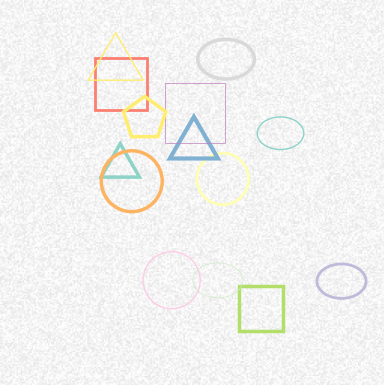[{"shape": "triangle", "thickness": 2.5, "radius": 0.29, "center": [0.312, 0.569]}, {"shape": "oval", "thickness": 1, "radius": 0.3, "center": [0.729, 0.654]}, {"shape": "circle", "thickness": 2, "radius": 0.34, "center": [0.579, 0.535]}, {"shape": "oval", "thickness": 2, "radius": 0.32, "center": [0.887, 0.27]}, {"shape": "square", "thickness": 2, "radius": 0.34, "center": [0.315, 0.781]}, {"shape": "triangle", "thickness": 3, "radius": 0.36, "center": [0.504, 0.624]}, {"shape": "circle", "thickness": 2.5, "radius": 0.4, "center": [0.342, 0.529]}, {"shape": "square", "thickness": 2.5, "radius": 0.29, "center": [0.677, 0.199]}, {"shape": "circle", "thickness": 1, "radius": 0.37, "center": [0.446, 0.272]}, {"shape": "oval", "thickness": 2.5, "radius": 0.37, "center": [0.587, 0.846]}, {"shape": "square", "thickness": 0.5, "radius": 0.39, "center": [0.506, 0.707]}, {"shape": "oval", "thickness": 0.5, "radius": 0.32, "center": [0.566, 0.272]}, {"shape": "pentagon", "thickness": 2.5, "radius": 0.29, "center": [0.376, 0.692]}, {"shape": "triangle", "thickness": 1, "radius": 0.41, "center": [0.301, 0.833]}]